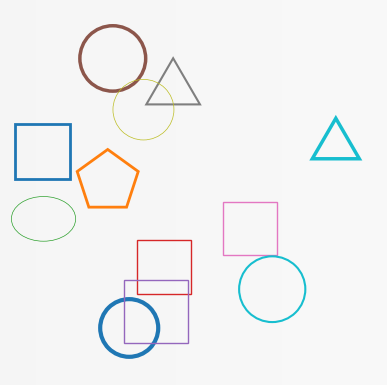[{"shape": "square", "thickness": 2, "radius": 0.35, "center": [0.109, 0.607]}, {"shape": "circle", "thickness": 3, "radius": 0.37, "center": [0.333, 0.148]}, {"shape": "pentagon", "thickness": 2, "radius": 0.41, "center": [0.278, 0.529]}, {"shape": "oval", "thickness": 0.5, "radius": 0.41, "center": [0.112, 0.432]}, {"shape": "square", "thickness": 1, "radius": 0.35, "center": [0.423, 0.307]}, {"shape": "square", "thickness": 1, "radius": 0.41, "center": [0.403, 0.191]}, {"shape": "circle", "thickness": 2.5, "radius": 0.42, "center": [0.291, 0.848]}, {"shape": "square", "thickness": 1, "radius": 0.34, "center": [0.645, 0.407]}, {"shape": "triangle", "thickness": 1.5, "radius": 0.4, "center": [0.447, 0.769]}, {"shape": "circle", "thickness": 0.5, "radius": 0.39, "center": [0.37, 0.715]}, {"shape": "circle", "thickness": 1.5, "radius": 0.43, "center": [0.703, 0.249]}, {"shape": "triangle", "thickness": 2.5, "radius": 0.35, "center": [0.867, 0.623]}]